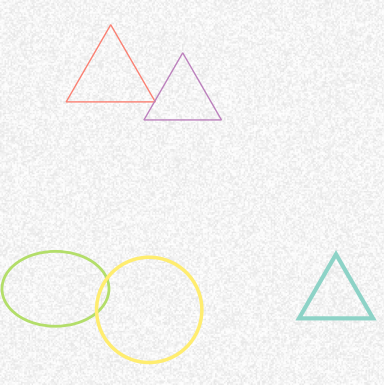[{"shape": "triangle", "thickness": 3, "radius": 0.56, "center": [0.873, 0.229]}, {"shape": "triangle", "thickness": 1, "radius": 0.67, "center": [0.288, 0.802]}, {"shape": "oval", "thickness": 2, "radius": 0.69, "center": [0.144, 0.25]}, {"shape": "triangle", "thickness": 1, "radius": 0.58, "center": [0.475, 0.747]}, {"shape": "circle", "thickness": 2.5, "radius": 0.68, "center": [0.388, 0.195]}]